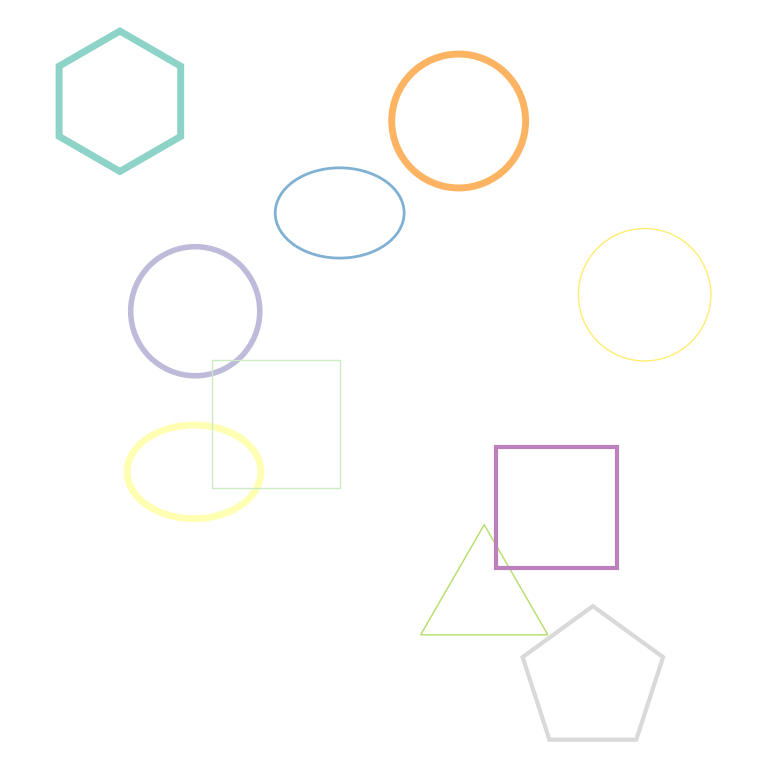[{"shape": "hexagon", "thickness": 2.5, "radius": 0.46, "center": [0.156, 0.868]}, {"shape": "oval", "thickness": 2.5, "radius": 0.43, "center": [0.252, 0.387]}, {"shape": "circle", "thickness": 2, "radius": 0.42, "center": [0.254, 0.596]}, {"shape": "oval", "thickness": 1, "radius": 0.42, "center": [0.441, 0.723]}, {"shape": "circle", "thickness": 2.5, "radius": 0.43, "center": [0.596, 0.843]}, {"shape": "triangle", "thickness": 0.5, "radius": 0.48, "center": [0.629, 0.223]}, {"shape": "pentagon", "thickness": 1.5, "radius": 0.48, "center": [0.77, 0.117]}, {"shape": "square", "thickness": 1.5, "radius": 0.39, "center": [0.722, 0.341]}, {"shape": "square", "thickness": 0.5, "radius": 0.42, "center": [0.358, 0.449]}, {"shape": "circle", "thickness": 0.5, "radius": 0.43, "center": [0.837, 0.617]}]